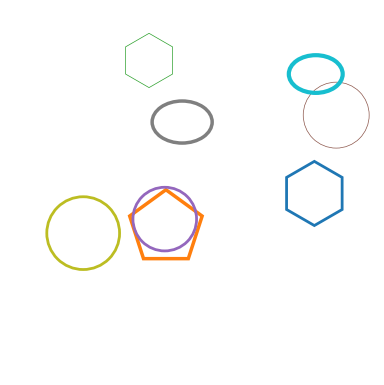[{"shape": "hexagon", "thickness": 2, "radius": 0.42, "center": [0.817, 0.498]}, {"shape": "pentagon", "thickness": 2.5, "radius": 0.49, "center": [0.431, 0.408]}, {"shape": "hexagon", "thickness": 0.5, "radius": 0.35, "center": [0.387, 0.843]}, {"shape": "circle", "thickness": 2, "radius": 0.41, "center": [0.428, 0.431]}, {"shape": "circle", "thickness": 0.5, "radius": 0.43, "center": [0.873, 0.701]}, {"shape": "oval", "thickness": 2.5, "radius": 0.39, "center": [0.473, 0.683]}, {"shape": "circle", "thickness": 2, "radius": 0.47, "center": [0.216, 0.394]}, {"shape": "oval", "thickness": 3, "radius": 0.35, "center": [0.82, 0.808]}]